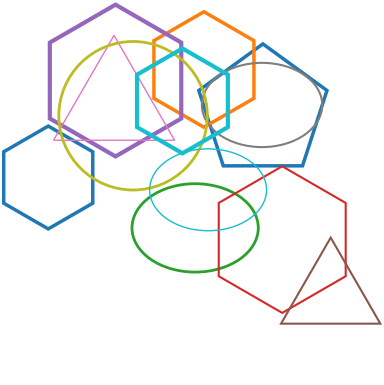[{"shape": "hexagon", "thickness": 2.5, "radius": 0.67, "center": [0.125, 0.539]}, {"shape": "pentagon", "thickness": 2.5, "radius": 0.88, "center": [0.683, 0.711]}, {"shape": "hexagon", "thickness": 2.5, "radius": 0.75, "center": [0.53, 0.819]}, {"shape": "oval", "thickness": 2, "radius": 0.82, "center": [0.507, 0.408]}, {"shape": "hexagon", "thickness": 1.5, "radius": 0.95, "center": [0.733, 0.378]}, {"shape": "hexagon", "thickness": 3, "radius": 0.99, "center": [0.3, 0.791]}, {"shape": "triangle", "thickness": 1.5, "radius": 0.74, "center": [0.859, 0.234]}, {"shape": "triangle", "thickness": 1, "radius": 0.91, "center": [0.296, 0.726]}, {"shape": "oval", "thickness": 1.5, "radius": 0.78, "center": [0.681, 0.727]}, {"shape": "circle", "thickness": 2, "radius": 0.96, "center": [0.346, 0.699]}, {"shape": "hexagon", "thickness": 3, "radius": 0.68, "center": [0.474, 0.738]}, {"shape": "oval", "thickness": 1, "radius": 0.76, "center": [0.54, 0.507]}]